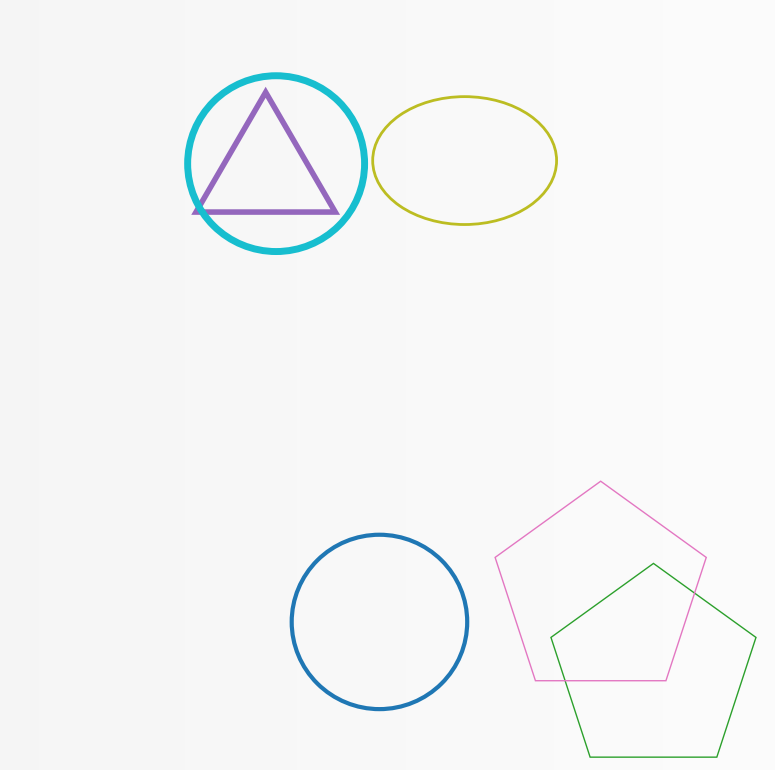[{"shape": "circle", "thickness": 1.5, "radius": 0.57, "center": [0.49, 0.192]}, {"shape": "pentagon", "thickness": 0.5, "radius": 0.7, "center": [0.843, 0.129]}, {"shape": "triangle", "thickness": 2, "radius": 0.52, "center": [0.343, 0.776]}, {"shape": "pentagon", "thickness": 0.5, "radius": 0.72, "center": [0.775, 0.232]}, {"shape": "oval", "thickness": 1, "radius": 0.59, "center": [0.6, 0.791]}, {"shape": "circle", "thickness": 2.5, "radius": 0.57, "center": [0.356, 0.787]}]